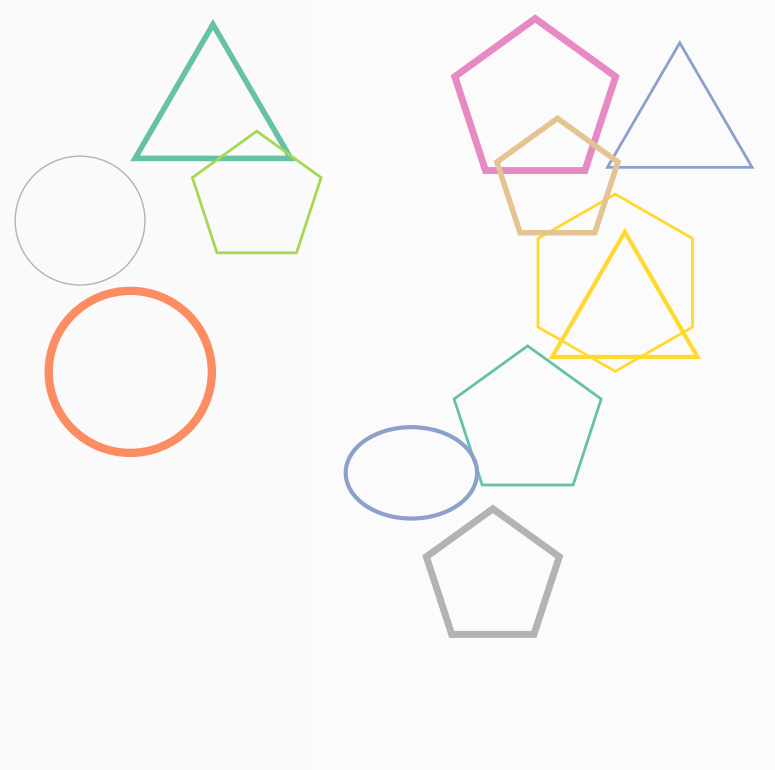[{"shape": "pentagon", "thickness": 1, "radius": 0.5, "center": [0.681, 0.451]}, {"shape": "triangle", "thickness": 2, "radius": 0.58, "center": [0.275, 0.852]}, {"shape": "circle", "thickness": 3, "radius": 0.53, "center": [0.168, 0.517]}, {"shape": "oval", "thickness": 1.5, "radius": 0.42, "center": [0.531, 0.386]}, {"shape": "triangle", "thickness": 1, "radius": 0.54, "center": [0.877, 0.837]}, {"shape": "pentagon", "thickness": 2.5, "radius": 0.55, "center": [0.691, 0.867]}, {"shape": "pentagon", "thickness": 1, "radius": 0.44, "center": [0.331, 0.742]}, {"shape": "triangle", "thickness": 1.5, "radius": 0.54, "center": [0.806, 0.591]}, {"shape": "hexagon", "thickness": 1, "radius": 0.58, "center": [0.794, 0.633]}, {"shape": "pentagon", "thickness": 2, "radius": 0.41, "center": [0.719, 0.764]}, {"shape": "circle", "thickness": 0.5, "radius": 0.42, "center": [0.103, 0.714]}, {"shape": "pentagon", "thickness": 2.5, "radius": 0.45, "center": [0.636, 0.249]}]